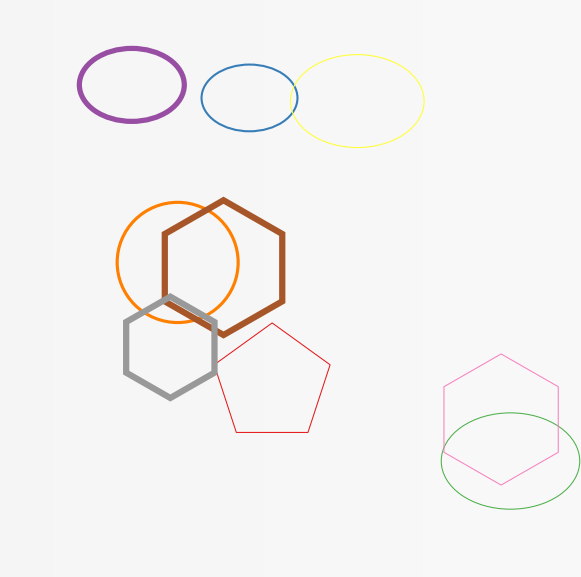[{"shape": "pentagon", "thickness": 0.5, "radius": 0.52, "center": [0.468, 0.335]}, {"shape": "oval", "thickness": 1, "radius": 0.41, "center": [0.429, 0.83]}, {"shape": "oval", "thickness": 0.5, "radius": 0.6, "center": [0.878, 0.201]}, {"shape": "oval", "thickness": 2.5, "radius": 0.45, "center": [0.227, 0.852]}, {"shape": "circle", "thickness": 1.5, "radius": 0.52, "center": [0.306, 0.545]}, {"shape": "oval", "thickness": 0.5, "radius": 0.57, "center": [0.615, 0.824]}, {"shape": "hexagon", "thickness": 3, "radius": 0.58, "center": [0.385, 0.536]}, {"shape": "hexagon", "thickness": 0.5, "radius": 0.57, "center": [0.862, 0.273]}, {"shape": "hexagon", "thickness": 3, "radius": 0.44, "center": [0.293, 0.398]}]